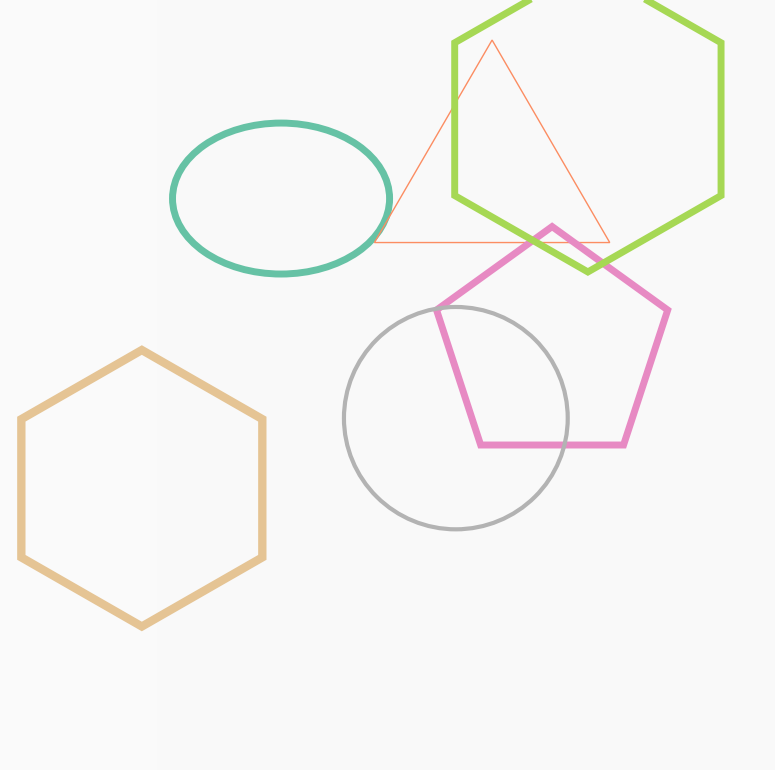[{"shape": "oval", "thickness": 2.5, "radius": 0.7, "center": [0.363, 0.742]}, {"shape": "triangle", "thickness": 0.5, "radius": 0.88, "center": [0.635, 0.773]}, {"shape": "pentagon", "thickness": 2.5, "radius": 0.78, "center": [0.712, 0.549]}, {"shape": "hexagon", "thickness": 2.5, "radius": 0.99, "center": [0.759, 0.845]}, {"shape": "hexagon", "thickness": 3, "radius": 0.9, "center": [0.183, 0.366]}, {"shape": "circle", "thickness": 1.5, "radius": 0.72, "center": [0.588, 0.457]}]